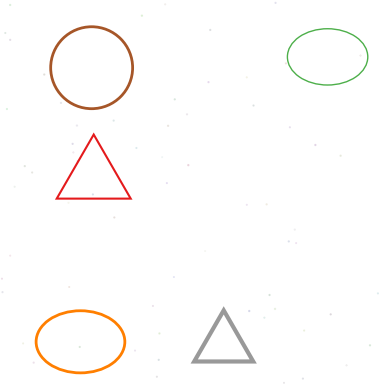[{"shape": "triangle", "thickness": 1.5, "radius": 0.55, "center": [0.243, 0.54]}, {"shape": "oval", "thickness": 1, "radius": 0.52, "center": [0.851, 0.852]}, {"shape": "oval", "thickness": 2, "radius": 0.58, "center": [0.209, 0.112]}, {"shape": "circle", "thickness": 2, "radius": 0.53, "center": [0.238, 0.824]}, {"shape": "triangle", "thickness": 3, "radius": 0.44, "center": [0.581, 0.105]}]